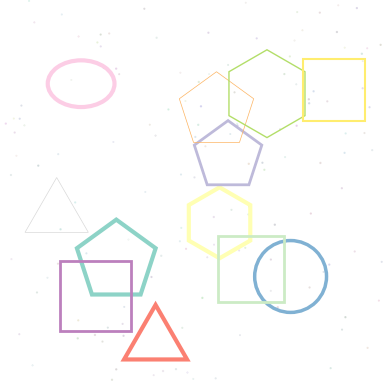[{"shape": "pentagon", "thickness": 3, "radius": 0.54, "center": [0.302, 0.322]}, {"shape": "hexagon", "thickness": 3, "radius": 0.46, "center": [0.57, 0.421]}, {"shape": "pentagon", "thickness": 2, "radius": 0.46, "center": [0.592, 0.595]}, {"shape": "triangle", "thickness": 3, "radius": 0.47, "center": [0.404, 0.114]}, {"shape": "circle", "thickness": 2.5, "radius": 0.47, "center": [0.755, 0.282]}, {"shape": "pentagon", "thickness": 0.5, "radius": 0.51, "center": [0.562, 0.712]}, {"shape": "hexagon", "thickness": 1, "radius": 0.57, "center": [0.693, 0.757]}, {"shape": "oval", "thickness": 3, "radius": 0.43, "center": [0.211, 0.783]}, {"shape": "triangle", "thickness": 0.5, "radius": 0.47, "center": [0.147, 0.444]}, {"shape": "square", "thickness": 2, "radius": 0.46, "center": [0.248, 0.232]}, {"shape": "square", "thickness": 2, "radius": 0.43, "center": [0.651, 0.302]}, {"shape": "square", "thickness": 1.5, "radius": 0.4, "center": [0.867, 0.766]}]